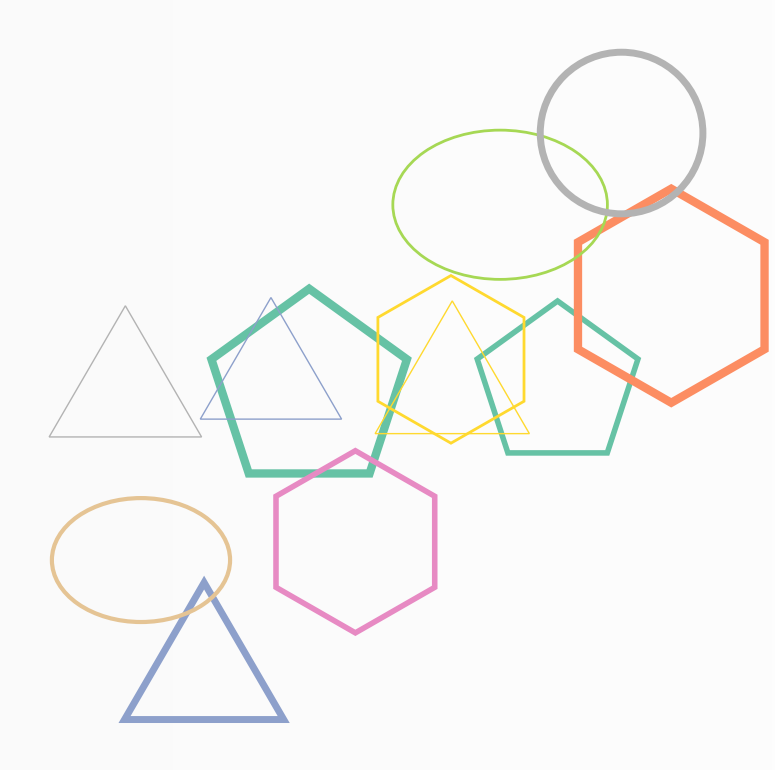[{"shape": "pentagon", "thickness": 2, "radius": 0.55, "center": [0.719, 0.5]}, {"shape": "pentagon", "thickness": 3, "radius": 0.66, "center": [0.399, 0.492]}, {"shape": "hexagon", "thickness": 3, "radius": 0.69, "center": [0.866, 0.616]}, {"shape": "triangle", "thickness": 2.5, "radius": 0.59, "center": [0.263, 0.125]}, {"shape": "triangle", "thickness": 0.5, "radius": 0.53, "center": [0.35, 0.508]}, {"shape": "hexagon", "thickness": 2, "radius": 0.59, "center": [0.459, 0.296]}, {"shape": "oval", "thickness": 1, "radius": 0.69, "center": [0.645, 0.734]}, {"shape": "hexagon", "thickness": 1, "radius": 0.54, "center": [0.582, 0.533]}, {"shape": "triangle", "thickness": 0.5, "radius": 0.57, "center": [0.584, 0.494]}, {"shape": "oval", "thickness": 1.5, "radius": 0.57, "center": [0.182, 0.273]}, {"shape": "circle", "thickness": 2.5, "radius": 0.52, "center": [0.802, 0.827]}, {"shape": "triangle", "thickness": 0.5, "radius": 0.57, "center": [0.162, 0.489]}]